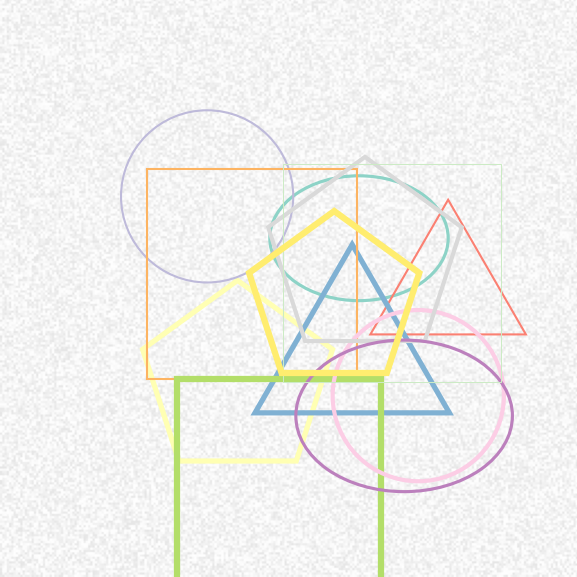[{"shape": "oval", "thickness": 1.5, "radius": 0.77, "center": [0.622, 0.587]}, {"shape": "pentagon", "thickness": 2.5, "radius": 0.86, "center": [0.411, 0.341]}, {"shape": "circle", "thickness": 1, "radius": 0.75, "center": [0.359, 0.659]}, {"shape": "triangle", "thickness": 1, "radius": 0.78, "center": [0.776, 0.498]}, {"shape": "triangle", "thickness": 2.5, "radius": 0.97, "center": [0.61, 0.381]}, {"shape": "square", "thickness": 1, "radius": 0.91, "center": [0.436, 0.524]}, {"shape": "square", "thickness": 3, "radius": 0.89, "center": [0.483, 0.165]}, {"shape": "circle", "thickness": 2, "radius": 0.74, "center": [0.724, 0.314]}, {"shape": "pentagon", "thickness": 2, "radius": 0.88, "center": [0.632, 0.551]}, {"shape": "oval", "thickness": 1.5, "radius": 0.94, "center": [0.7, 0.279]}, {"shape": "square", "thickness": 0.5, "radius": 0.95, "center": [0.679, 0.526]}, {"shape": "pentagon", "thickness": 3, "radius": 0.77, "center": [0.579, 0.479]}]